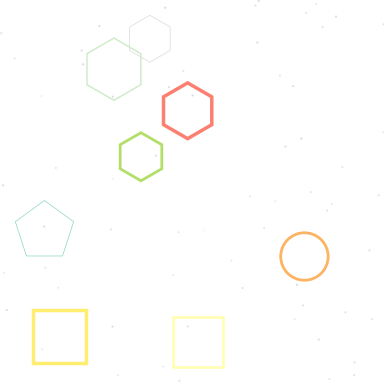[{"shape": "pentagon", "thickness": 0.5, "radius": 0.4, "center": [0.116, 0.4]}, {"shape": "square", "thickness": 2, "radius": 0.33, "center": [0.514, 0.112]}, {"shape": "hexagon", "thickness": 2.5, "radius": 0.36, "center": [0.487, 0.712]}, {"shape": "circle", "thickness": 2, "radius": 0.31, "center": [0.791, 0.334]}, {"shape": "hexagon", "thickness": 2, "radius": 0.31, "center": [0.366, 0.593]}, {"shape": "hexagon", "thickness": 0.5, "radius": 0.3, "center": [0.389, 0.899]}, {"shape": "hexagon", "thickness": 1, "radius": 0.4, "center": [0.296, 0.82]}, {"shape": "square", "thickness": 2.5, "radius": 0.34, "center": [0.155, 0.126]}]